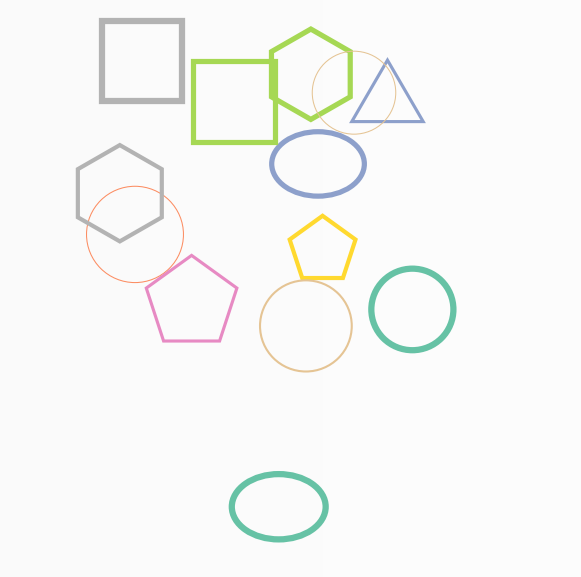[{"shape": "oval", "thickness": 3, "radius": 0.4, "center": [0.48, 0.122]}, {"shape": "circle", "thickness": 3, "radius": 0.35, "center": [0.709, 0.463]}, {"shape": "circle", "thickness": 0.5, "radius": 0.42, "center": [0.232, 0.593]}, {"shape": "oval", "thickness": 2.5, "radius": 0.4, "center": [0.547, 0.715]}, {"shape": "triangle", "thickness": 1.5, "radius": 0.35, "center": [0.667, 0.824]}, {"shape": "pentagon", "thickness": 1.5, "radius": 0.41, "center": [0.33, 0.475]}, {"shape": "hexagon", "thickness": 2.5, "radius": 0.39, "center": [0.535, 0.871]}, {"shape": "square", "thickness": 2.5, "radius": 0.35, "center": [0.403, 0.824]}, {"shape": "pentagon", "thickness": 2, "radius": 0.3, "center": [0.555, 0.566]}, {"shape": "circle", "thickness": 0.5, "radius": 0.36, "center": [0.609, 0.839]}, {"shape": "circle", "thickness": 1, "radius": 0.39, "center": [0.526, 0.435]}, {"shape": "hexagon", "thickness": 2, "radius": 0.42, "center": [0.206, 0.665]}, {"shape": "square", "thickness": 3, "radius": 0.35, "center": [0.245, 0.894]}]